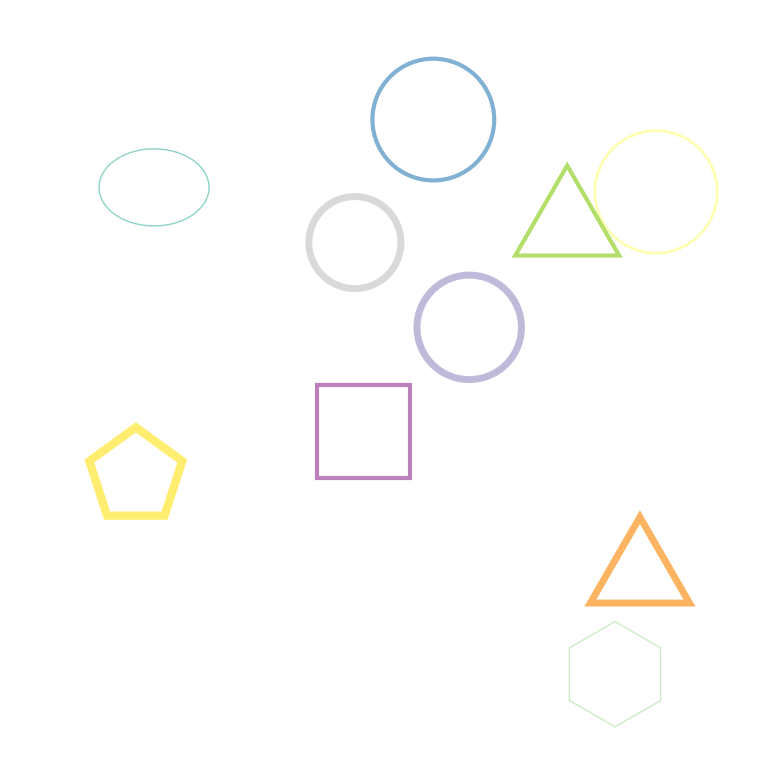[{"shape": "oval", "thickness": 0.5, "radius": 0.36, "center": [0.2, 0.757]}, {"shape": "circle", "thickness": 1, "radius": 0.4, "center": [0.852, 0.751]}, {"shape": "circle", "thickness": 2.5, "radius": 0.34, "center": [0.609, 0.575]}, {"shape": "circle", "thickness": 1.5, "radius": 0.4, "center": [0.563, 0.845]}, {"shape": "triangle", "thickness": 2.5, "radius": 0.37, "center": [0.831, 0.254]}, {"shape": "triangle", "thickness": 1.5, "radius": 0.39, "center": [0.737, 0.707]}, {"shape": "circle", "thickness": 2.5, "radius": 0.3, "center": [0.461, 0.685]}, {"shape": "square", "thickness": 1.5, "radius": 0.3, "center": [0.473, 0.439]}, {"shape": "hexagon", "thickness": 0.5, "radius": 0.34, "center": [0.799, 0.124]}, {"shape": "pentagon", "thickness": 3, "radius": 0.32, "center": [0.176, 0.382]}]